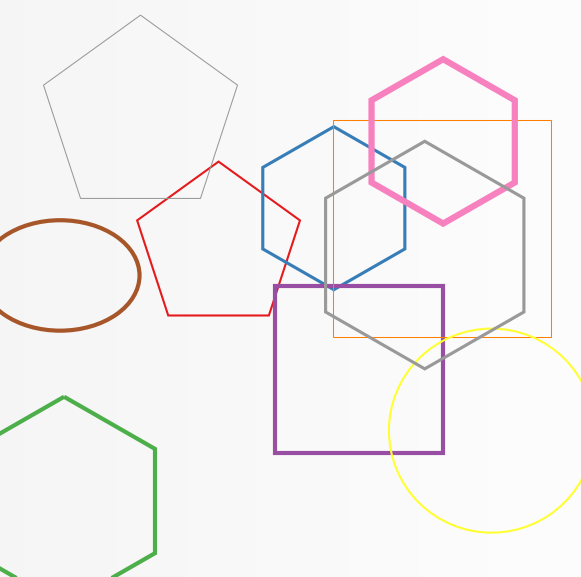[{"shape": "pentagon", "thickness": 1, "radius": 0.74, "center": [0.376, 0.572]}, {"shape": "hexagon", "thickness": 1.5, "radius": 0.71, "center": [0.574, 0.639]}, {"shape": "hexagon", "thickness": 2, "radius": 0.9, "center": [0.11, 0.132]}, {"shape": "square", "thickness": 2, "radius": 0.72, "center": [0.617, 0.359]}, {"shape": "square", "thickness": 0.5, "radius": 0.94, "center": [0.76, 0.604]}, {"shape": "circle", "thickness": 1, "radius": 0.88, "center": [0.846, 0.253]}, {"shape": "oval", "thickness": 2, "radius": 0.68, "center": [0.103, 0.522]}, {"shape": "hexagon", "thickness": 3, "radius": 0.71, "center": [0.762, 0.754]}, {"shape": "pentagon", "thickness": 0.5, "radius": 0.88, "center": [0.242, 0.797]}, {"shape": "hexagon", "thickness": 1.5, "radius": 0.98, "center": [0.731, 0.557]}]